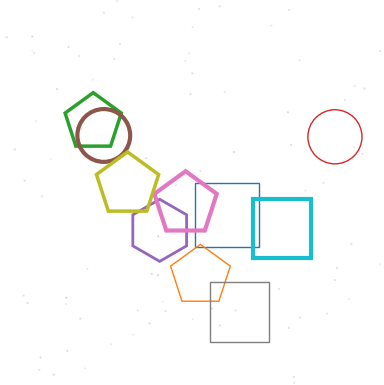[{"shape": "square", "thickness": 1, "radius": 0.41, "center": [0.589, 0.441]}, {"shape": "pentagon", "thickness": 1, "radius": 0.41, "center": [0.521, 0.284]}, {"shape": "pentagon", "thickness": 2.5, "radius": 0.38, "center": [0.242, 0.683]}, {"shape": "circle", "thickness": 1, "radius": 0.35, "center": [0.87, 0.645]}, {"shape": "hexagon", "thickness": 2, "radius": 0.4, "center": [0.415, 0.402]}, {"shape": "circle", "thickness": 3, "radius": 0.34, "center": [0.27, 0.648]}, {"shape": "pentagon", "thickness": 3, "radius": 0.43, "center": [0.482, 0.47]}, {"shape": "square", "thickness": 1, "radius": 0.39, "center": [0.622, 0.189]}, {"shape": "pentagon", "thickness": 2.5, "radius": 0.42, "center": [0.331, 0.52]}, {"shape": "square", "thickness": 3, "radius": 0.38, "center": [0.732, 0.406]}]